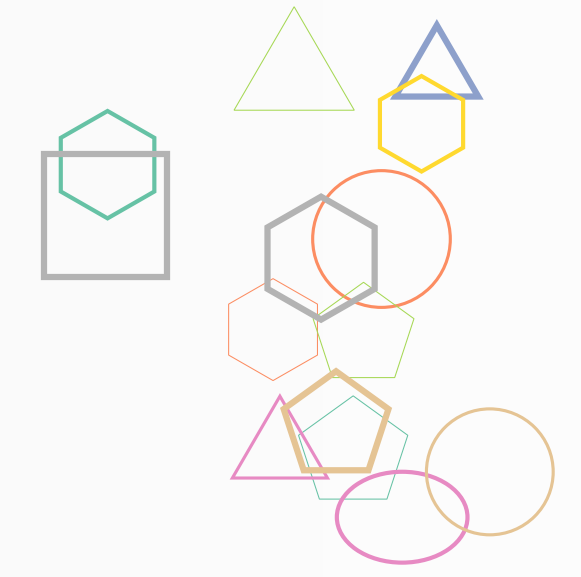[{"shape": "hexagon", "thickness": 2, "radius": 0.46, "center": [0.185, 0.714]}, {"shape": "pentagon", "thickness": 0.5, "radius": 0.49, "center": [0.608, 0.215]}, {"shape": "circle", "thickness": 1.5, "radius": 0.59, "center": [0.656, 0.585]}, {"shape": "hexagon", "thickness": 0.5, "radius": 0.44, "center": [0.47, 0.428]}, {"shape": "triangle", "thickness": 3, "radius": 0.41, "center": [0.752, 0.873]}, {"shape": "oval", "thickness": 2, "radius": 0.56, "center": [0.692, 0.104]}, {"shape": "triangle", "thickness": 1.5, "radius": 0.47, "center": [0.482, 0.219]}, {"shape": "triangle", "thickness": 0.5, "radius": 0.6, "center": [0.506, 0.868]}, {"shape": "pentagon", "thickness": 0.5, "radius": 0.46, "center": [0.625, 0.419]}, {"shape": "hexagon", "thickness": 2, "radius": 0.41, "center": [0.725, 0.785]}, {"shape": "pentagon", "thickness": 3, "radius": 0.47, "center": [0.578, 0.261]}, {"shape": "circle", "thickness": 1.5, "radius": 0.55, "center": [0.843, 0.182]}, {"shape": "square", "thickness": 3, "radius": 0.53, "center": [0.182, 0.626]}, {"shape": "hexagon", "thickness": 3, "radius": 0.53, "center": [0.552, 0.552]}]